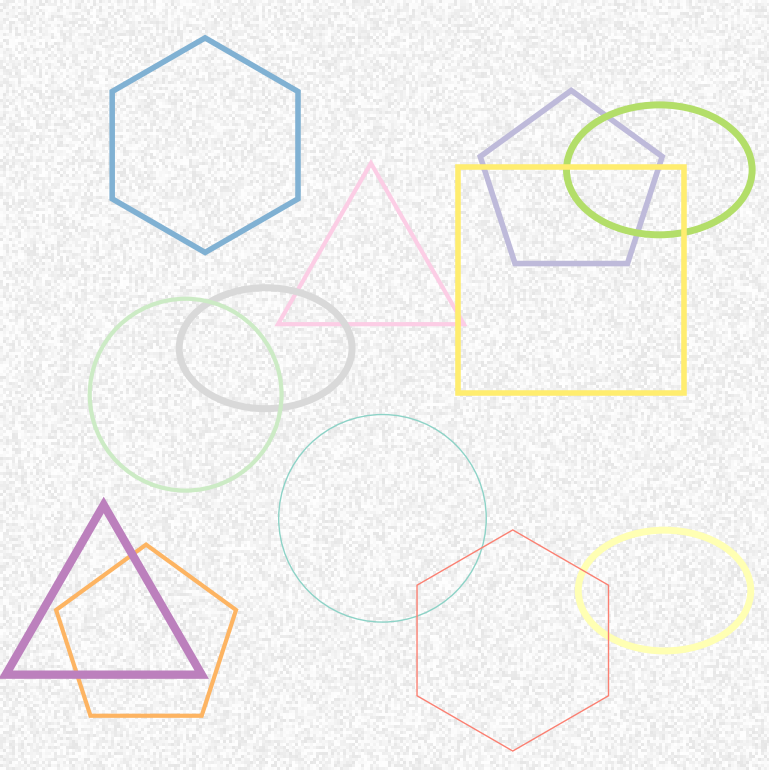[{"shape": "circle", "thickness": 0.5, "radius": 0.67, "center": [0.497, 0.327]}, {"shape": "oval", "thickness": 2.5, "radius": 0.56, "center": [0.863, 0.233]}, {"shape": "pentagon", "thickness": 2, "radius": 0.62, "center": [0.742, 0.758]}, {"shape": "hexagon", "thickness": 0.5, "radius": 0.72, "center": [0.666, 0.168]}, {"shape": "hexagon", "thickness": 2, "radius": 0.7, "center": [0.266, 0.811]}, {"shape": "pentagon", "thickness": 1.5, "radius": 0.61, "center": [0.19, 0.17]}, {"shape": "oval", "thickness": 2.5, "radius": 0.6, "center": [0.856, 0.779]}, {"shape": "triangle", "thickness": 1.5, "radius": 0.7, "center": [0.482, 0.649]}, {"shape": "oval", "thickness": 2.5, "radius": 0.56, "center": [0.345, 0.548]}, {"shape": "triangle", "thickness": 3, "radius": 0.73, "center": [0.135, 0.197]}, {"shape": "circle", "thickness": 1.5, "radius": 0.62, "center": [0.241, 0.487]}, {"shape": "square", "thickness": 2, "radius": 0.73, "center": [0.741, 0.636]}]